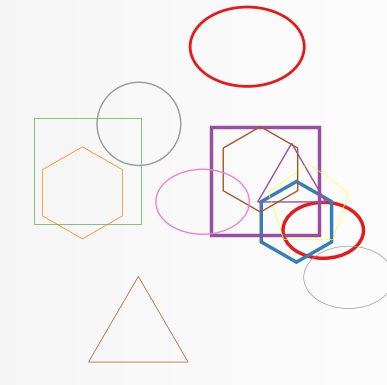[{"shape": "oval", "thickness": 2, "radius": 0.74, "center": [0.638, 0.879]}, {"shape": "oval", "thickness": 2.5, "radius": 0.52, "center": [0.834, 0.402]}, {"shape": "hexagon", "thickness": 2.5, "radius": 0.52, "center": [0.765, 0.424]}, {"shape": "square", "thickness": 0.5, "radius": 0.69, "center": [0.226, 0.556]}, {"shape": "triangle", "thickness": 1, "radius": 0.51, "center": [0.753, 0.526]}, {"shape": "square", "thickness": 2.5, "radius": 0.7, "center": [0.683, 0.53]}, {"shape": "hexagon", "thickness": 0.5, "radius": 0.6, "center": [0.213, 0.499]}, {"shape": "pentagon", "thickness": 0.5, "radius": 0.54, "center": [0.796, 0.466]}, {"shape": "triangle", "thickness": 0.5, "radius": 0.74, "center": [0.357, 0.134]}, {"shape": "hexagon", "thickness": 1, "radius": 0.55, "center": [0.672, 0.56]}, {"shape": "oval", "thickness": 1, "radius": 0.6, "center": [0.523, 0.476]}, {"shape": "circle", "thickness": 1, "radius": 0.54, "center": [0.358, 0.678]}, {"shape": "oval", "thickness": 0.5, "radius": 0.58, "center": [0.9, 0.28]}]